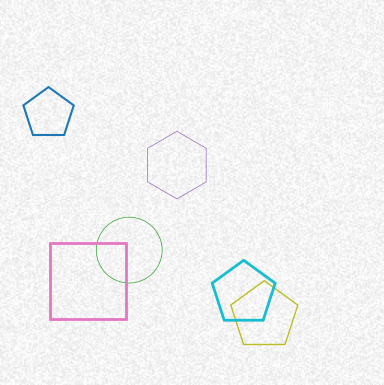[{"shape": "pentagon", "thickness": 1.5, "radius": 0.34, "center": [0.126, 0.705]}, {"shape": "circle", "thickness": 0.5, "radius": 0.43, "center": [0.336, 0.35]}, {"shape": "hexagon", "thickness": 0.5, "radius": 0.44, "center": [0.46, 0.571]}, {"shape": "square", "thickness": 2, "radius": 0.49, "center": [0.229, 0.27]}, {"shape": "pentagon", "thickness": 1, "radius": 0.46, "center": [0.686, 0.179]}, {"shape": "pentagon", "thickness": 2, "radius": 0.43, "center": [0.633, 0.238]}]